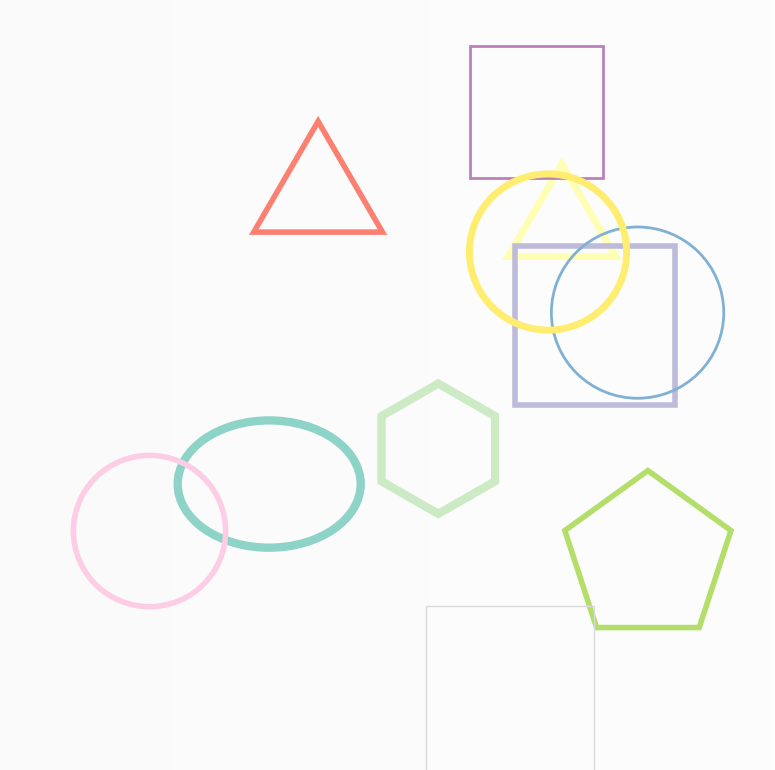[{"shape": "oval", "thickness": 3, "radius": 0.59, "center": [0.347, 0.371]}, {"shape": "triangle", "thickness": 2.5, "radius": 0.4, "center": [0.725, 0.707]}, {"shape": "square", "thickness": 2, "radius": 0.52, "center": [0.768, 0.577]}, {"shape": "triangle", "thickness": 2, "radius": 0.48, "center": [0.41, 0.747]}, {"shape": "circle", "thickness": 1, "radius": 0.56, "center": [0.823, 0.594]}, {"shape": "pentagon", "thickness": 2, "radius": 0.56, "center": [0.836, 0.276]}, {"shape": "circle", "thickness": 2, "radius": 0.49, "center": [0.193, 0.31]}, {"shape": "square", "thickness": 0.5, "radius": 0.54, "center": [0.658, 0.105]}, {"shape": "square", "thickness": 1, "radius": 0.43, "center": [0.692, 0.855]}, {"shape": "hexagon", "thickness": 3, "radius": 0.42, "center": [0.566, 0.417]}, {"shape": "circle", "thickness": 2.5, "radius": 0.51, "center": [0.707, 0.673]}]